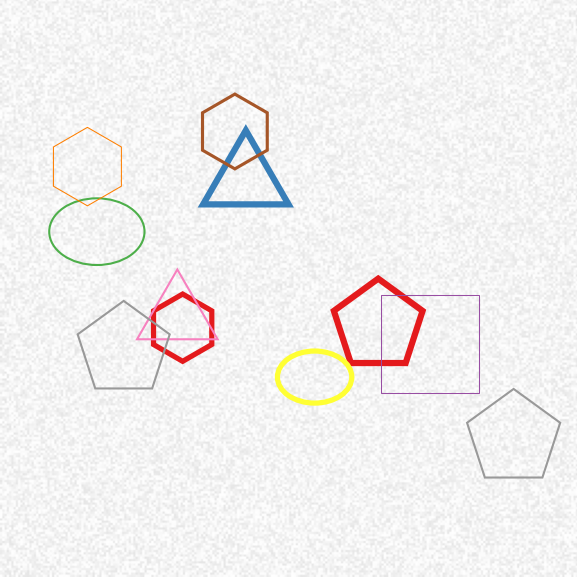[{"shape": "pentagon", "thickness": 3, "radius": 0.4, "center": [0.655, 0.436]}, {"shape": "hexagon", "thickness": 2.5, "radius": 0.29, "center": [0.316, 0.432]}, {"shape": "triangle", "thickness": 3, "radius": 0.43, "center": [0.426, 0.688]}, {"shape": "oval", "thickness": 1, "radius": 0.41, "center": [0.168, 0.598]}, {"shape": "square", "thickness": 0.5, "radius": 0.42, "center": [0.744, 0.403]}, {"shape": "hexagon", "thickness": 0.5, "radius": 0.34, "center": [0.151, 0.711]}, {"shape": "oval", "thickness": 2.5, "radius": 0.32, "center": [0.545, 0.346]}, {"shape": "hexagon", "thickness": 1.5, "radius": 0.32, "center": [0.407, 0.771]}, {"shape": "triangle", "thickness": 1, "radius": 0.4, "center": [0.307, 0.452]}, {"shape": "pentagon", "thickness": 1, "radius": 0.42, "center": [0.889, 0.241]}, {"shape": "pentagon", "thickness": 1, "radius": 0.42, "center": [0.214, 0.394]}]